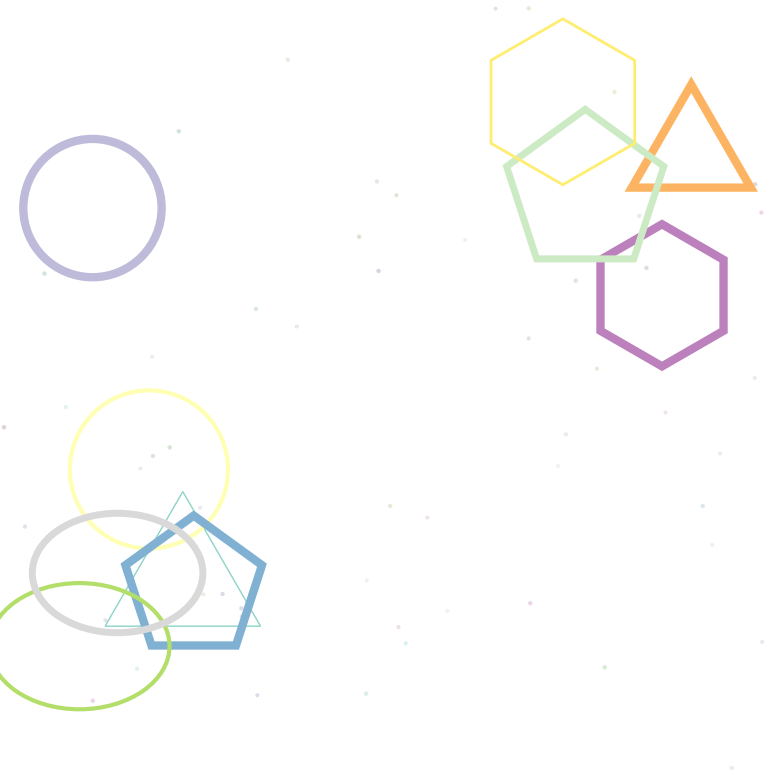[{"shape": "triangle", "thickness": 0.5, "radius": 0.58, "center": [0.237, 0.245]}, {"shape": "circle", "thickness": 1.5, "radius": 0.51, "center": [0.193, 0.39]}, {"shape": "circle", "thickness": 3, "radius": 0.45, "center": [0.12, 0.73]}, {"shape": "pentagon", "thickness": 3, "radius": 0.47, "center": [0.252, 0.237]}, {"shape": "triangle", "thickness": 3, "radius": 0.45, "center": [0.898, 0.801]}, {"shape": "oval", "thickness": 1.5, "radius": 0.59, "center": [0.103, 0.161]}, {"shape": "oval", "thickness": 2.5, "radius": 0.55, "center": [0.153, 0.256]}, {"shape": "hexagon", "thickness": 3, "radius": 0.46, "center": [0.86, 0.617]}, {"shape": "pentagon", "thickness": 2.5, "radius": 0.54, "center": [0.76, 0.751]}, {"shape": "hexagon", "thickness": 1, "radius": 0.54, "center": [0.731, 0.868]}]